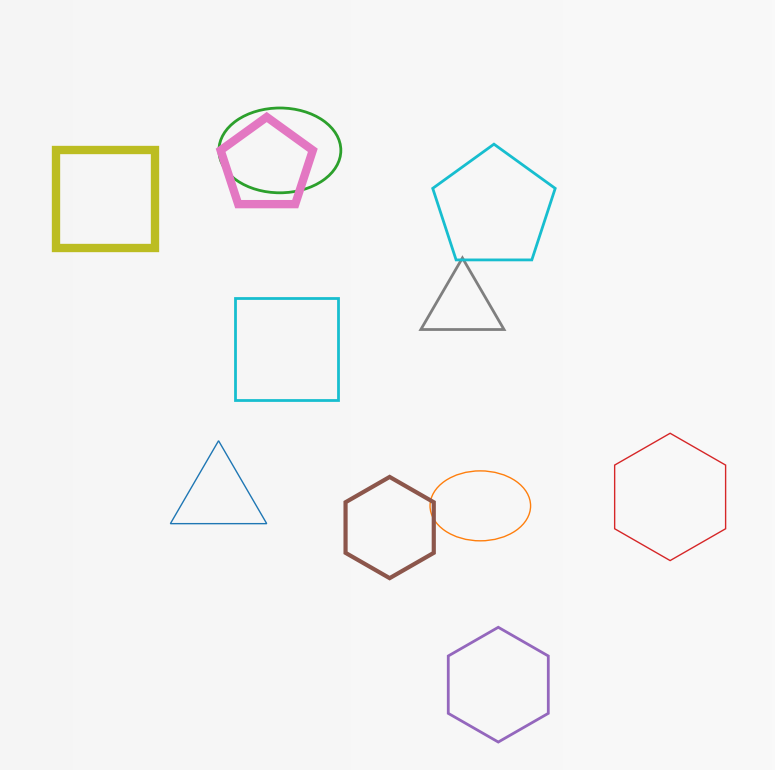[{"shape": "triangle", "thickness": 0.5, "radius": 0.36, "center": [0.282, 0.356]}, {"shape": "oval", "thickness": 0.5, "radius": 0.32, "center": [0.62, 0.343]}, {"shape": "oval", "thickness": 1, "radius": 0.39, "center": [0.361, 0.805]}, {"shape": "hexagon", "thickness": 0.5, "radius": 0.41, "center": [0.865, 0.355]}, {"shape": "hexagon", "thickness": 1, "radius": 0.37, "center": [0.643, 0.111]}, {"shape": "hexagon", "thickness": 1.5, "radius": 0.33, "center": [0.503, 0.315]}, {"shape": "pentagon", "thickness": 3, "radius": 0.31, "center": [0.344, 0.785]}, {"shape": "triangle", "thickness": 1, "radius": 0.31, "center": [0.597, 0.603]}, {"shape": "square", "thickness": 3, "radius": 0.32, "center": [0.136, 0.742]}, {"shape": "square", "thickness": 1, "radius": 0.33, "center": [0.37, 0.547]}, {"shape": "pentagon", "thickness": 1, "radius": 0.42, "center": [0.637, 0.73]}]